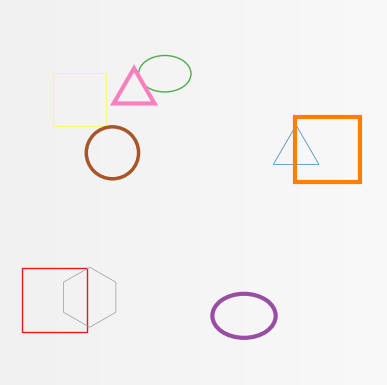[{"shape": "square", "thickness": 1, "radius": 0.42, "center": [0.14, 0.221]}, {"shape": "triangle", "thickness": 0.5, "radius": 0.34, "center": [0.764, 0.607]}, {"shape": "oval", "thickness": 1, "radius": 0.34, "center": [0.425, 0.809]}, {"shape": "oval", "thickness": 3, "radius": 0.41, "center": [0.63, 0.18]}, {"shape": "square", "thickness": 3, "radius": 0.42, "center": [0.845, 0.611]}, {"shape": "square", "thickness": 0.5, "radius": 0.34, "center": [0.205, 0.741]}, {"shape": "circle", "thickness": 2.5, "radius": 0.34, "center": [0.29, 0.603]}, {"shape": "triangle", "thickness": 3, "radius": 0.3, "center": [0.346, 0.762]}, {"shape": "hexagon", "thickness": 0.5, "radius": 0.39, "center": [0.231, 0.228]}]